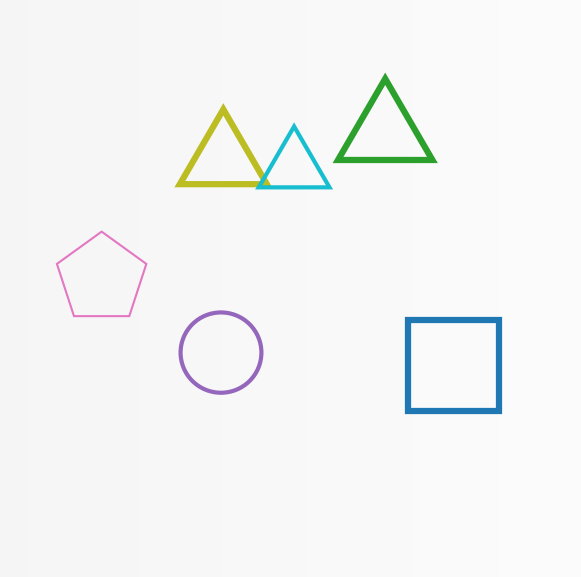[{"shape": "square", "thickness": 3, "radius": 0.39, "center": [0.781, 0.367]}, {"shape": "triangle", "thickness": 3, "radius": 0.47, "center": [0.663, 0.769]}, {"shape": "circle", "thickness": 2, "radius": 0.35, "center": [0.38, 0.389]}, {"shape": "pentagon", "thickness": 1, "radius": 0.4, "center": [0.175, 0.517]}, {"shape": "triangle", "thickness": 3, "radius": 0.43, "center": [0.384, 0.723]}, {"shape": "triangle", "thickness": 2, "radius": 0.35, "center": [0.506, 0.71]}]